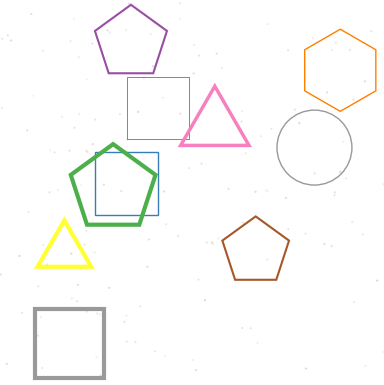[{"shape": "square", "thickness": 0.5, "radius": 0.4, "center": [0.411, 0.719]}, {"shape": "square", "thickness": 1, "radius": 0.41, "center": [0.329, 0.524]}, {"shape": "pentagon", "thickness": 3, "radius": 0.58, "center": [0.294, 0.51]}, {"shape": "pentagon", "thickness": 1.5, "radius": 0.49, "center": [0.34, 0.889]}, {"shape": "hexagon", "thickness": 1, "radius": 0.53, "center": [0.884, 0.817]}, {"shape": "triangle", "thickness": 3, "radius": 0.4, "center": [0.167, 0.347]}, {"shape": "pentagon", "thickness": 1.5, "radius": 0.46, "center": [0.664, 0.347]}, {"shape": "triangle", "thickness": 2.5, "radius": 0.51, "center": [0.558, 0.674]}, {"shape": "circle", "thickness": 1, "radius": 0.49, "center": [0.817, 0.617]}, {"shape": "square", "thickness": 3, "radius": 0.45, "center": [0.18, 0.108]}]